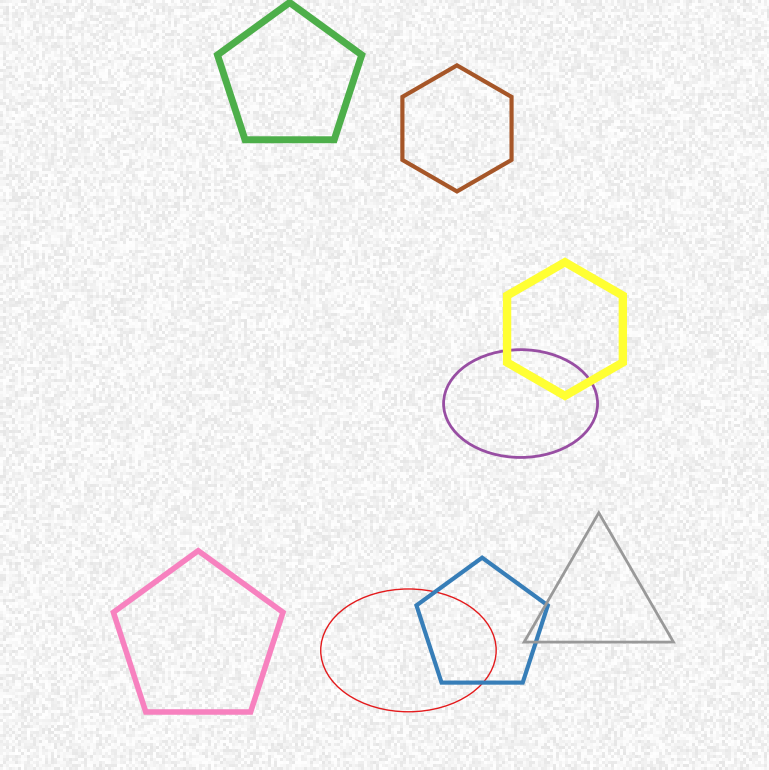[{"shape": "oval", "thickness": 0.5, "radius": 0.57, "center": [0.53, 0.155]}, {"shape": "pentagon", "thickness": 1.5, "radius": 0.45, "center": [0.626, 0.186]}, {"shape": "pentagon", "thickness": 2.5, "radius": 0.49, "center": [0.376, 0.898]}, {"shape": "oval", "thickness": 1, "radius": 0.5, "center": [0.676, 0.476]}, {"shape": "hexagon", "thickness": 3, "radius": 0.43, "center": [0.734, 0.573]}, {"shape": "hexagon", "thickness": 1.5, "radius": 0.41, "center": [0.593, 0.833]}, {"shape": "pentagon", "thickness": 2, "radius": 0.58, "center": [0.257, 0.169]}, {"shape": "triangle", "thickness": 1, "radius": 0.56, "center": [0.778, 0.222]}]